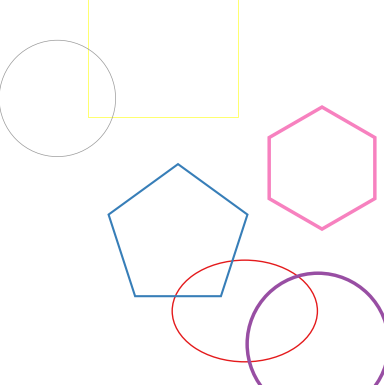[{"shape": "oval", "thickness": 1, "radius": 0.94, "center": [0.636, 0.192]}, {"shape": "pentagon", "thickness": 1.5, "radius": 0.95, "center": [0.462, 0.384]}, {"shape": "circle", "thickness": 2.5, "radius": 0.92, "center": [0.826, 0.106]}, {"shape": "square", "thickness": 0.5, "radius": 0.97, "center": [0.422, 0.892]}, {"shape": "hexagon", "thickness": 2.5, "radius": 0.79, "center": [0.836, 0.563]}, {"shape": "circle", "thickness": 0.5, "radius": 0.76, "center": [0.149, 0.744]}]